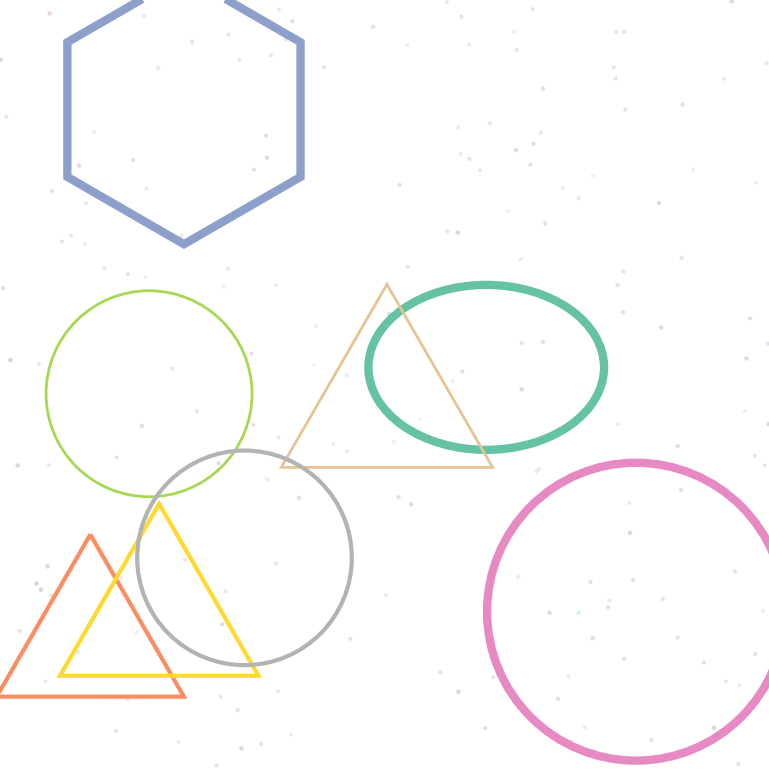[{"shape": "oval", "thickness": 3, "radius": 0.77, "center": [0.631, 0.523]}, {"shape": "triangle", "thickness": 1.5, "radius": 0.7, "center": [0.117, 0.165]}, {"shape": "hexagon", "thickness": 3, "radius": 0.87, "center": [0.239, 0.858]}, {"shape": "circle", "thickness": 3, "radius": 0.97, "center": [0.826, 0.206]}, {"shape": "circle", "thickness": 1, "radius": 0.67, "center": [0.194, 0.489]}, {"shape": "triangle", "thickness": 1.5, "radius": 0.74, "center": [0.207, 0.197]}, {"shape": "triangle", "thickness": 1, "radius": 0.79, "center": [0.503, 0.472]}, {"shape": "circle", "thickness": 1.5, "radius": 0.7, "center": [0.318, 0.276]}]